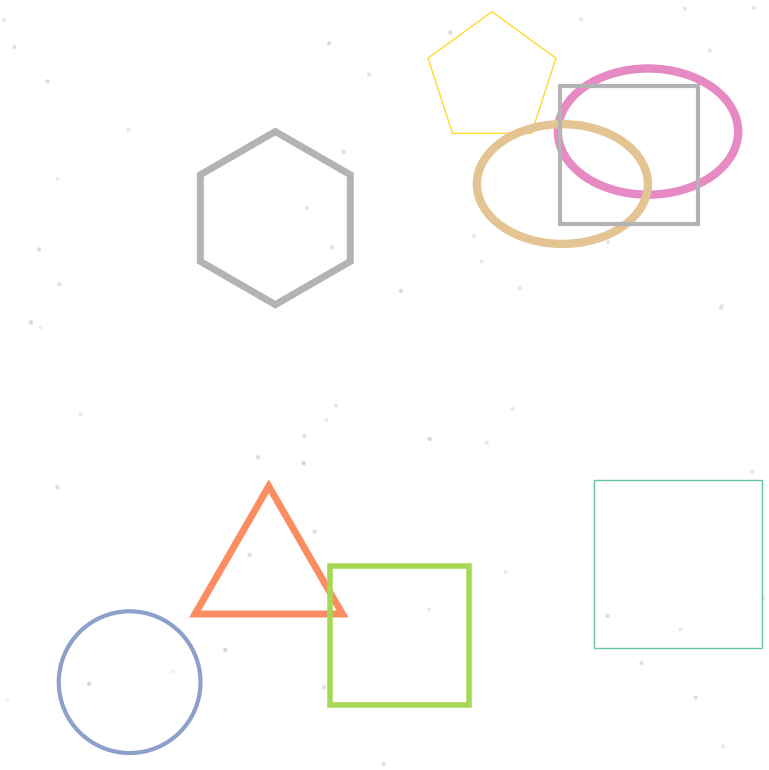[{"shape": "square", "thickness": 0.5, "radius": 0.55, "center": [0.88, 0.267]}, {"shape": "triangle", "thickness": 2.5, "radius": 0.55, "center": [0.349, 0.258]}, {"shape": "circle", "thickness": 1.5, "radius": 0.46, "center": [0.168, 0.114]}, {"shape": "oval", "thickness": 3, "radius": 0.59, "center": [0.842, 0.829]}, {"shape": "square", "thickness": 2, "radius": 0.45, "center": [0.519, 0.175]}, {"shape": "pentagon", "thickness": 0.5, "radius": 0.44, "center": [0.639, 0.897]}, {"shape": "oval", "thickness": 3, "radius": 0.56, "center": [0.73, 0.761]}, {"shape": "hexagon", "thickness": 2.5, "radius": 0.56, "center": [0.358, 0.717]}, {"shape": "square", "thickness": 1.5, "radius": 0.45, "center": [0.817, 0.799]}]